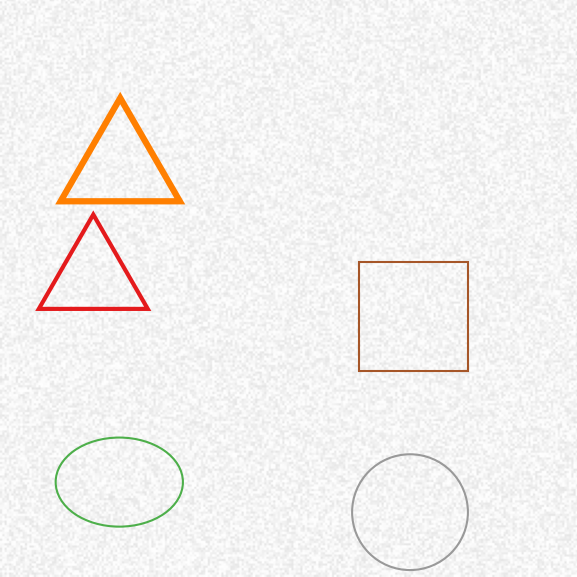[{"shape": "triangle", "thickness": 2, "radius": 0.54, "center": [0.162, 0.519]}, {"shape": "oval", "thickness": 1, "radius": 0.55, "center": [0.207, 0.164]}, {"shape": "triangle", "thickness": 3, "radius": 0.6, "center": [0.208, 0.71]}, {"shape": "square", "thickness": 1, "radius": 0.47, "center": [0.716, 0.451]}, {"shape": "circle", "thickness": 1, "radius": 0.5, "center": [0.71, 0.112]}]